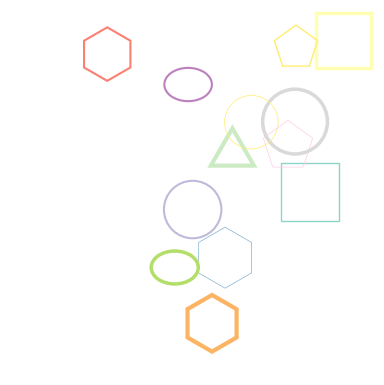[{"shape": "square", "thickness": 1, "radius": 0.38, "center": [0.806, 0.501]}, {"shape": "square", "thickness": 2.5, "radius": 0.36, "center": [0.891, 0.895]}, {"shape": "circle", "thickness": 1.5, "radius": 0.37, "center": [0.5, 0.456]}, {"shape": "hexagon", "thickness": 1.5, "radius": 0.35, "center": [0.279, 0.859]}, {"shape": "hexagon", "thickness": 0.5, "radius": 0.4, "center": [0.585, 0.331]}, {"shape": "hexagon", "thickness": 3, "radius": 0.37, "center": [0.551, 0.16]}, {"shape": "oval", "thickness": 2.5, "radius": 0.31, "center": [0.454, 0.305]}, {"shape": "pentagon", "thickness": 0.5, "radius": 0.34, "center": [0.748, 0.62]}, {"shape": "circle", "thickness": 2.5, "radius": 0.42, "center": [0.766, 0.684]}, {"shape": "oval", "thickness": 1.5, "radius": 0.31, "center": [0.489, 0.78]}, {"shape": "triangle", "thickness": 3, "radius": 0.32, "center": [0.604, 0.602]}, {"shape": "circle", "thickness": 0.5, "radius": 0.35, "center": [0.653, 0.683]}, {"shape": "pentagon", "thickness": 1, "radius": 0.29, "center": [0.769, 0.876]}]